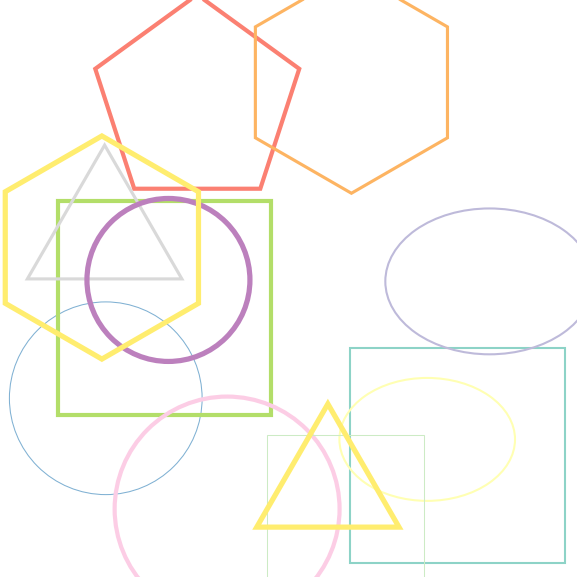[{"shape": "square", "thickness": 1, "radius": 0.93, "center": [0.793, 0.211]}, {"shape": "oval", "thickness": 1, "radius": 0.76, "center": [0.74, 0.238]}, {"shape": "oval", "thickness": 1, "radius": 0.9, "center": [0.848, 0.512]}, {"shape": "pentagon", "thickness": 2, "radius": 0.93, "center": [0.342, 0.823]}, {"shape": "circle", "thickness": 0.5, "radius": 0.83, "center": [0.183, 0.31]}, {"shape": "hexagon", "thickness": 1.5, "radius": 0.96, "center": [0.609, 0.857]}, {"shape": "square", "thickness": 2, "radius": 0.92, "center": [0.285, 0.466]}, {"shape": "circle", "thickness": 2, "radius": 0.97, "center": [0.393, 0.118]}, {"shape": "triangle", "thickness": 1.5, "radius": 0.77, "center": [0.181, 0.593]}, {"shape": "circle", "thickness": 2.5, "radius": 0.71, "center": [0.292, 0.514]}, {"shape": "square", "thickness": 0.5, "radius": 0.68, "center": [0.598, 0.109]}, {"shape": "hexagon", "thickness": 2.5, "radius": 0.97, "center": [0.176, 0.571]}, {"shape": "triangle", "thickness": 2.5, "radius": 0.71, "center": [0.568, 0.157]}]